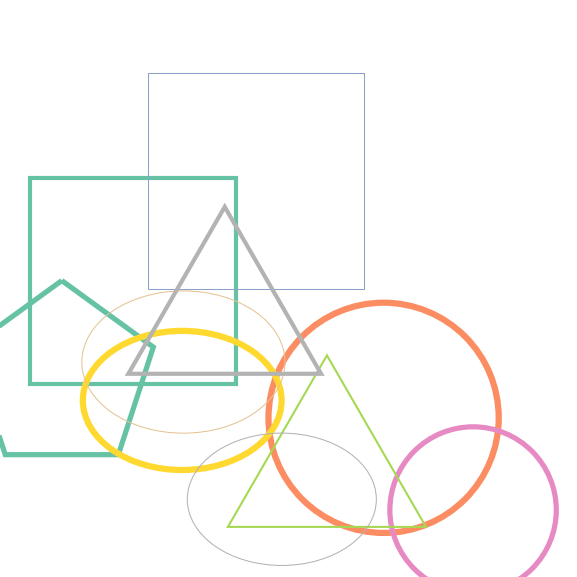[{"shape": "square", "thickness": 2, "radius": 0.89, "center": [0.231, 0.512]}, {"shape": "pentagon", "thickness": 2.5, "radius": 0.83, "center": [0.107, 0.347]}, {"shape": "circle", "thickness": 3, "radius": 1.0, "center": [0.664, 0.276]}, {"shape": "square", "thickness": 0.5, "radius": 0.93, "center": [0.443, 0.686]}, {"shape": "circle", "thickness": 2.5, "radius": 0.72, "center": [0.819, 0.116]}, {"shape": "triangle", "thickness": 1, "radius": 0.99, "center": [0.566, 0.186]}, {"shape": "oval", "thickness": 3, "radius": 0.86, "center": [0.316, 0.306]}, {"shape": "oval", "thickness": 0.5, "radius": 0.88, "center": [0.318, 0.372]}, {"shape": "oval", "thickness": 0.5, "radius": 0.82, "center": [0.488, 0.135]}, {"shape": "triangle", "thickness": 2, "radius": 0.96, "center": [0.389, 0.448]}]